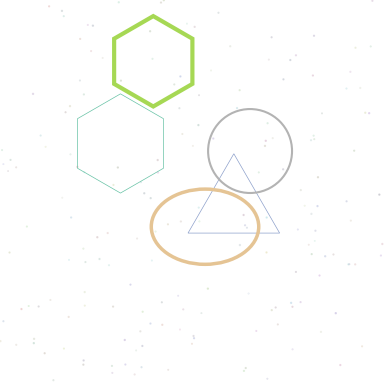[{"shape": "hexagon", "thickness": 0.5, "radius": 0.64, "center": [0.313, 0.627]}, {"shape": "triangle", "thickness": 0.5, "radius": 0.69, "center": [0.607, 0.463]}, {"shape": "hexagon", "thickness": 3, "radius": 0.59, "center": [0.398, 0.841]}, {"shape": "oval", "thickness": 2.5, "radius": 0.7, "center": [0.532, 0.411]}, {"shape": "circle", "thickness": 1.5, "radius": 0.55, "center": [0.65, 0.608]}]